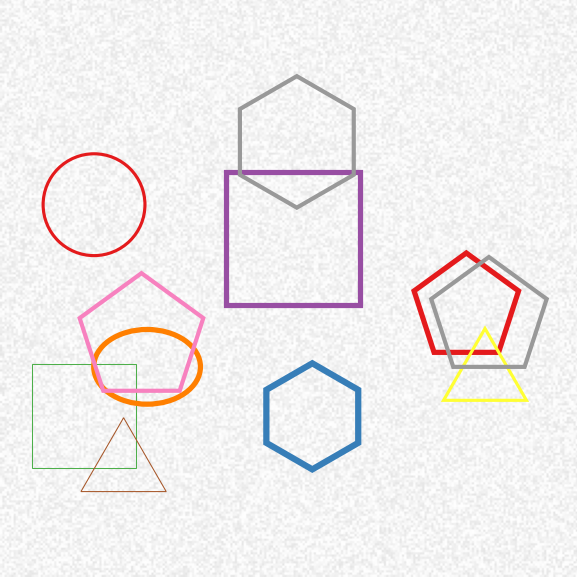[{"shape": "pentagon", "thickness": 2.5, "radius": 0.48, "center": [0.807, 0.466]}, {"shape": "circle", "thickness": 1.5, "radius": 0.44, "center": [0.163, 0.645]}, {"shape": "hexagon", "thickness": 3, "radius": 0.46, "center": [0.541, 0.278]}, {"shape": "square", "thickness": 0.5, "radius": 0.45, "center": [0.145, 0.278]}, {"shape": "square", "thickness": 2.5, "radius": 0.58, "center": [0.507, 0.586]}, {"shape": "oval", "thickness": 2.5, "radius": 0.46, "center": [0.255, 0.364]}, {"shape": "triangle", "thickness": 1.5, "radius": 0.41, "center": [0.84, 0.347]}, {"shape": "triangle", "thickness": 0.5, "radius": 0.43, "center": [0.214, 0.191]}, {"shape": "pentagon", "thickness": 2, "radius": 0.56, "center": [0.245, 0.414]}, {"shape": "pentagon", "thickness": 2, "radius": 0.53, "center": [0.847, 0.449]}, {"shape": "hexagon", "thickness": 2, "radius": 0.57, "center": [0.514, 0.753]}]